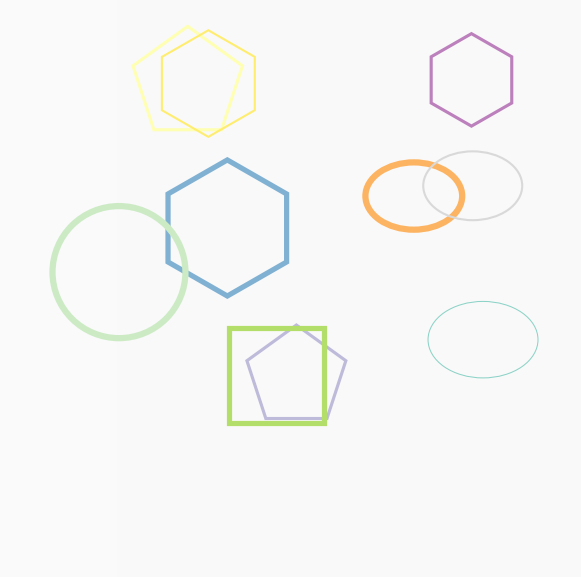[{"shape": "oval", "thickness": 0.5, "radius": 0.47, "center": [0.831, 0.411]}, {"shape": "pentagon", "thickness": 1.5, "radius": 0.49, "center": [0.323, 0.855]}, {"shape": "pentagon", "thickness": 1.5, "radius": 0.45, "center": [0.51, 0.347]}, {"shape": "hexagon", "thickness": 2.5, "radius": 0.59, "center": [0.391, 0.604]}, {"shape": "oval", "thickness": 3, "radius": 0.42, "center": [0.712, 0.66]}, {"shape": "square", "thickness": 2.5, "radius": 0.41, "center": [0.476, 0.349]}, {"shape": "oval", "thickness": 1, "radius": 0.43, "center": [0.813, 0.677]}, {"shape": "hexagon", "thickness": 1.5, "radius": 0.4, "center": [0.811, 0.861]}, {"shape": "circle", "thickness": 3, "radius": 0.57, "center": [0.205, 0.528]}, {"shape": "hexagon", "thickness": 1, "radius": 0.46, "center": [0.358, 0.854]}]